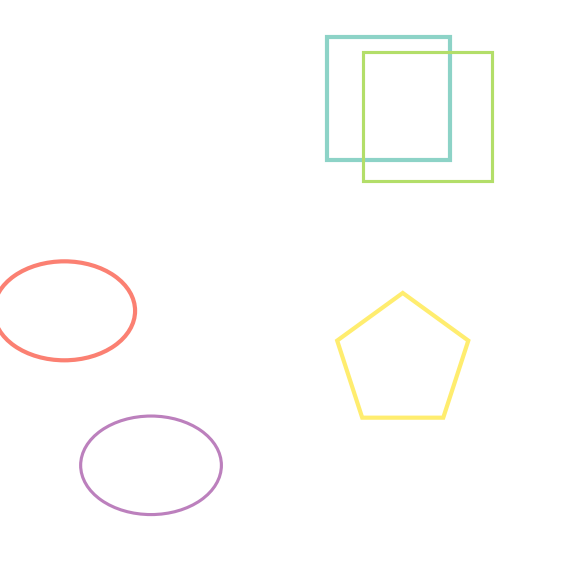[{"shape": "square", "thickness": 2, "radius": 0.53, "center": [0.673, 0.828]}, {"shape": "oval", "thickness": 2, "radius": 0.61, "center": [0.112, 0.461]}, {"shape": "square", "thickness": 1.5, "radius": 0.56, "center": [0.74, 0.797]}, {"shape": "oval", "thickness": 1.5, "radius": 0.61, "center": [0.262, 0.193]}, {"shape": "pentagon", "thickness": 2, "radius": 0.6, "center": [0.697, 0.372]}]